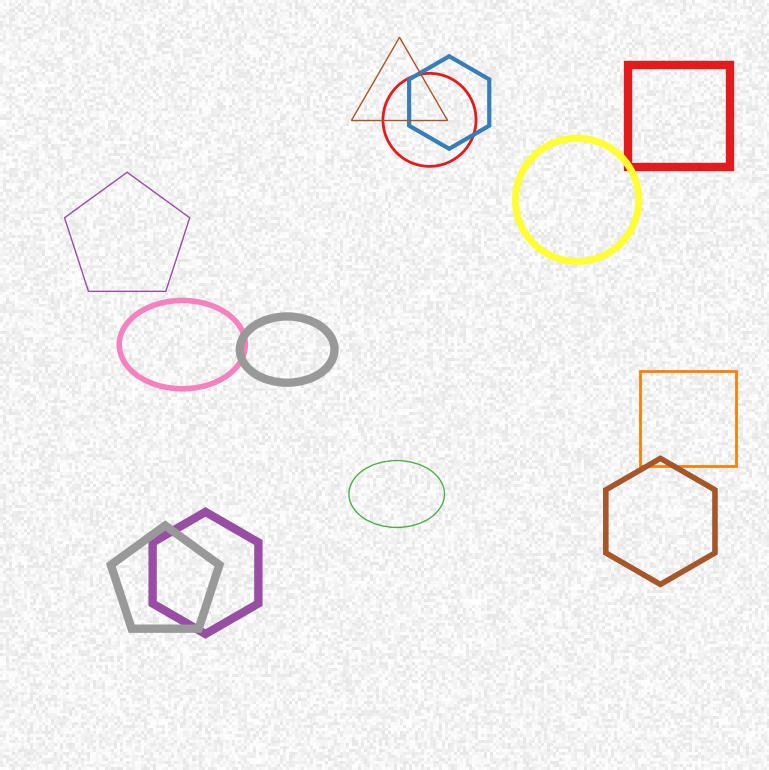[{"shape": "square", "thickness": 3, "radius": 0.33, "center": [0.882, 0.849]}, {"shape": "circle", "thickness": 1, "radius": 0.3, "center": [0.558, 0.844]}, {"shape": "hexagon", "thickness": 1.5, "radius": 0.3, "center": [0.583, 0.867]}, {"shape": "oval", "thickness": 0.5, "radius": 0.31, "center": [0.515, 0.358]}, {"shape": "hexagon", "thickness": 3, "radius": 0.4, "center": [0.267, 0.256]}, {"shape": "pentagon", "thickness": 0.5, "radius": 0.43, "center": [0.165, 0.691]}, {"shape": "square", "thickness": 1, "radius": 0.31, "center": [0.894, 0.456]}, {"shape": "circle", "thickness": 2.5, "radius": 0.4, "center": [0.75, 0.74]}, {"shape": "hexagon", "thickness": 2, "radius": 0.41, "center": [0.858, 0.323]}, {"shape": "triangle", "thickness": 0.5, "radius": 0.36, "center": [0.519, 0.88]}, {"shape": "oval", "thickness": 2, "radius": 0.41, "center": [0.237, 0.552]}, {"shape": "pentagon", "thickness": 3, "radius": 0.37, "center": [0.214, 0.243]}, {"shape": "oval", "thickness": 3, "radius": 0.31, "center": [0.373, 0.546]}]